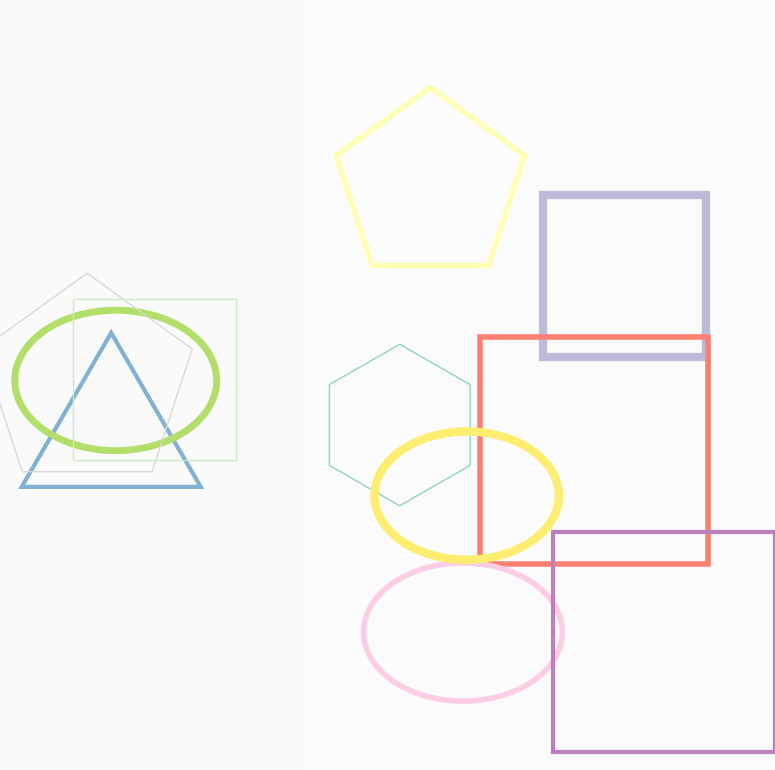[{"shape": "hexagon", "thickness": 0.5, "radius": 0.52, "center": [0.516, 0.448]}, {"shape": "pentagon", "thickness": 2, "radius": 0.64, "center": [0.555, 0.759]}, {"shape": "square", "thickness": 3, "radius": 0.53, "center": [0.806, 0.642]}, {"shape": "square", "thickness": 2, "radius": 0.74, "center": [0.766, 0.415]}, {"shape": "triangle", "thickness": 1.5, "radius": 0.67, "center": [0.143, 0.434]}, {"shape": "oval", "thickness": 2.5, "radius": 0.65, "center": [0.149, 0.506]}, {"shape": "oval", "thickness": 2, "radius": 0.64, "center": [0.597, 0.179]}, {"shape": "pentagon", "thickness": 0.5, "radius": 0.71, "center": [0.112, 0.503]}, {"shape": "square", "thickness": 1.5, "radius": 0.72, "center": [0.856, 0.166]}, {"shape": "square", "thickness": 0.5, "radius": 0.52, "center": [0.199, 0.507]}, {"shape": "oval", "thickness": 3, "radius": 0.59, "center": [0.602, 0.356]}]